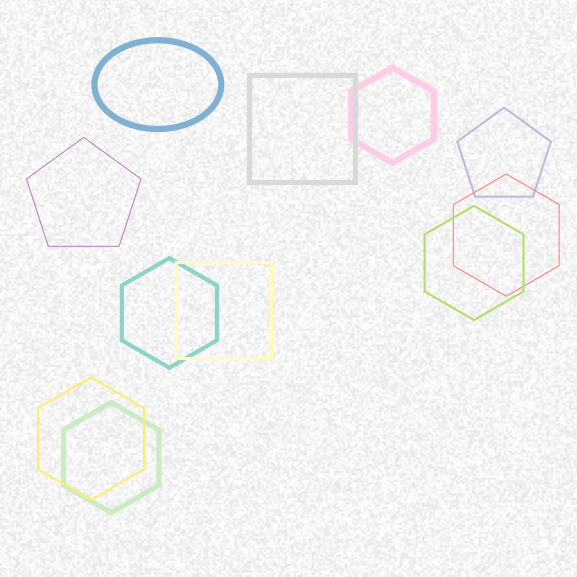[{"shape": "hexagon", "thickness": 2, "radius": 0.48, "center": [0.293, 0.457]}, {"shape": "square", "thickness": 1.5, "radius": 0.41, "center": [0.387, 0.462]}, {"shape": "pentagon", "thickness": 1, "radius": 0.43, "center": [0.873, 0.728]}, {"shape": "hexagon", "thickness": 0.5, "radius": 0.53, "center": [0.877, 0.592]}, {"shape": "oval", "thickness": 3, "radius": 0.55, "center": [0.273, 0.853]}, {"shape": "hexagon", "thickness": 1, "radius": 0.49, "center": [0.821, 0.544]}, {"shape": "hexagon", "thickness": 3, "radius": 0.41, "center": [0.68, 0.8]}, {"shape": "square", "thickness": 2.5, "radius": 0.46, "center": [0.522, 0.777]}, {"shape": "pentagon", "thickness": 0.5, "radius": 0.52, "center": [0.145, 0.657]}, {"shape": "hexagon", "thickness": 2.5, "radius": 0.48, "center": [0.193, 0.207]}, {"shape": "hexagon", "thickness": 1, "radius": 0.53, "center": [0.158, 0.239]}]